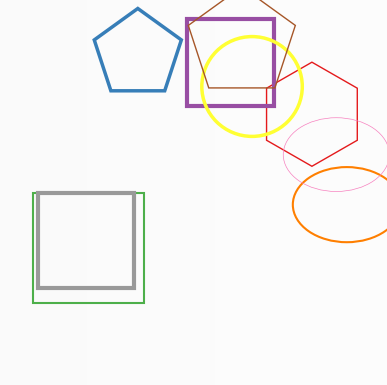[{"shape": "hexagon", "thickness": 1, "radius": 0.68, "center": [0.805, 0.703]}, {"shape": "pentagon", "thickness": 2.5, "radius": 0.59, "center": [0.356, 0.86]}, {"shape": "square", "thickness": 1.5, "radius": 0.71, "center": [0.228, 0.357]}, {"shape": "square", "thickness": 3, "radius": 0.56, "center": [0.596, 0.837]}, {"shape": "oval", "thickness": 1.5, "radius": 0.7, "center": [0.895, 0.468]}, {"shape": "circle", "thickness": 2.5, "radius": 0.65, "center": [0.65, 0.775]}, {"shape": "pentagon", "thickness": 1, "radius": 0.73, "center": [0.624, 0.889]}, {"shape": "oval", "thickness": 0.5, "radius": 0.68, "center": [0.868, 0.598]}, {"shape": "square", "thickness": 3, "radius": 0.62, "center": [0.223, 0.376]}]